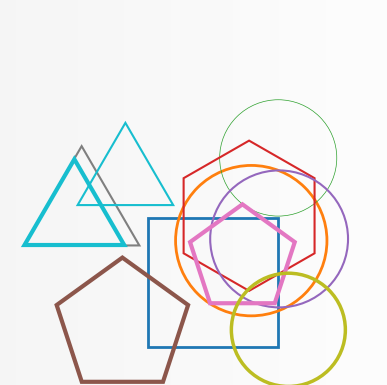[{"shape": "square", "thickness": 2, "radius": 0.84, "center": [0.55, 0.266]}, {"shape": "circle", "thickness": 2, "radius": 0.98, "center": [0.648, 0.375]}, {"shape": "circle", "thickness": 0.5, "radius": 0.76, "center": [0.718, 0.59]}, {"shape": "hexagon", "thickness": 1.5, "radius": 0.98, "center": [0.643, 0.44]}, {"shape": "circle", "thickness": 1.5, "radius": 0.89, "center": [0.72, 0.379]}, {"shape": "pentagon", "thickness": 3, "radius": 0.89, "center": [0.316, 0.153]}, {"shape": "pentagon", "thickness": 3, "radius": 0.71, "center": [0.626, 0.327]}, {"shape": "triangle", "thickness": 1.5, "radius": 0.86, "center": [0.211, 0.448]}, {"shape": "circle", "thickness": 2.5, "radius": 0.74, "center": [0.744, 0.143]}, {"shape": "triangle", "thickness": 3, "radius": 0.74, "center": [0.192, 0.438]}, {"shape": "triangle", "thickness": 1.5, "radius": 0.71, "center": [0.324, 0.539]}]